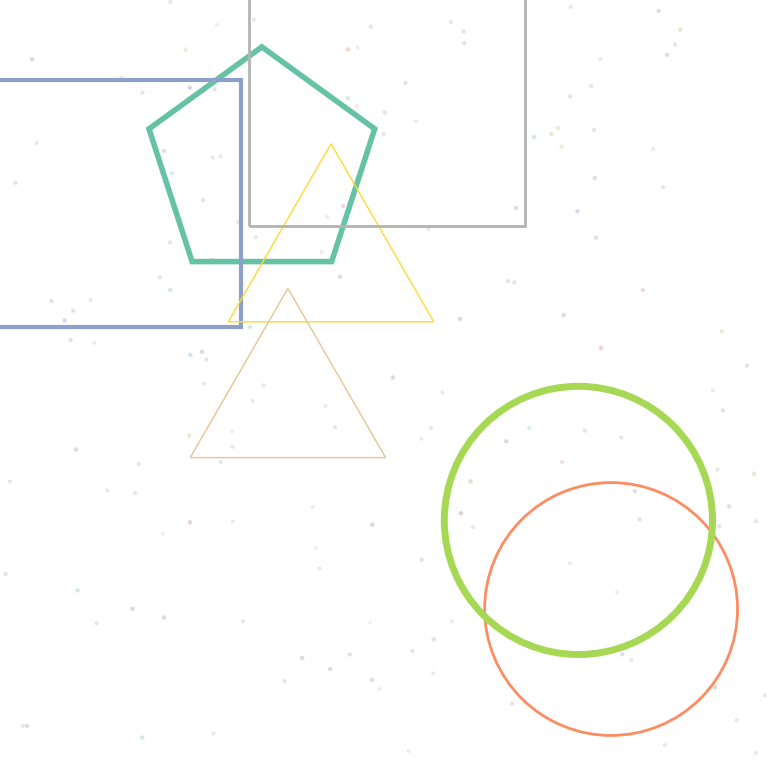[{"shape": "pentagon", "thickness": 2, "radius": 0.77, "center": [0.34, 0.785]}, {"shape": "circle", "thickness": 1, "radius": 0.82, "center": [0.794, 0.209]}, {"shape": "square", "thickness": 1.5, "radius": 0.8, "center": [0.153, 0.736]}, {"shape": "circle", "thickness": 2.5, "radius": 0.87, "center": [0.751, 0.324]}, {"shape": "triangle", "thickness": 0.5, "radius": 0.77, "center": [0.43, 0.659]}, {"shape": "triangle", "thickness": 0.5, "radius": 0.73, "center": [0.374, 0.479]}, {"shape": "square", "thickness": 1, "radius": 0.89, "center": [0.502, 0.886]}]